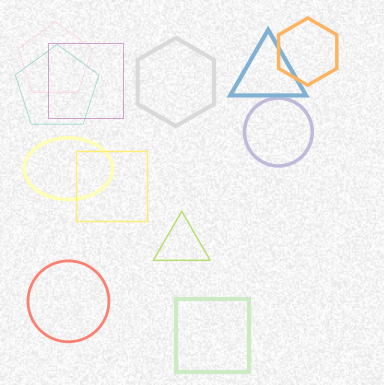[{"shape": "pentagon", "thickness": 0.5, "radius": 0.57, "center": [0.148, 0.77]}, {"shape": "oval", "thickness": 2.5, "radius": 0.57, "center": [0.178, 0.562]}, {"shape": "circle", "thickness": 2.5, "radius": 0.44, "center": [0.723, 0.657]}, {"shape": "circle", "thickness": 2, "radius": 0.53, "center": [0.178, 0.217]}, {"shape": "triangle", "thickness": 3, "radius": 0.57, "center": [0.697, 0.809]}, {"shape": "hexagon", "thickness": 2.5, "radius": 0.44, "center": [0.799, 0.866]}, {"shape": "triangle", "thickness": 1, "radius": 0.43, "center": [0.472, 0.366]}, {"shape": "pentagon", "thickness": 0.5, "radius": 0.51, "center": [0.144, 0.842]}, {"shape": "hexagon", "thickness": 3, "radius": 0.57, "center": [0.457, 0.787]}, {"shape": "square", "thickness": 0.5, "radius": 0.49, "center": [0.222, 0.791]}, {"shape": "square", "thickness": 3, "radius": 0.47, "center": [0.552, 0.129]}, {"shape": "square", "thickness": 1, "radius": 0.46, "center": [0.29, 0.517]}]